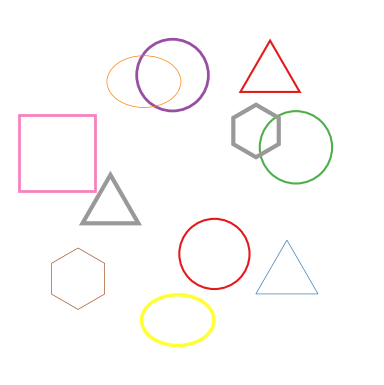[{"shape": "circle", "thickness": 1.5, "radius": 0.46, "center": [0.557, 0.34]}, {"shape": "triangle", "thickness": 1.5, "radius": 0.44, "center": [0.701, 0.806]}, {"shape": "triangle", "thickness": 0.5, "radius": 0.47, "center": [0.745, 0.283]}, {"shape": "circle", "thickness": 1.5, "radius": 0.47, "center": [0.769, 0.617]}, {"shape": "circle", "thickness": 2, "radius": 0.47, "center": [0.448, 0.805]}, {"shape": "oval", "thickness": 0.5, "radius": 0.48, "center": [0.374, 0.788]}, {"shape": "oval", "thickness": 2.5, "radius": 0.47, "center": [0.462, 0.168]}, {"shape": "hexagon", "thickness": 0.5, "radius": 0.4, "center": [0.203, 0.276]}, {"shape": "square", "thickness": 2, "radius": 0.49, "center": [0.149, 0.602]}, {"shape": "hexagon", "thickness": 3, "radius": 0.34, "center": [0.665, 0.66]}, {"shape": "triangle", "thickness": 3, "radius": 0.42, "center": [0.287, 0.462]}]